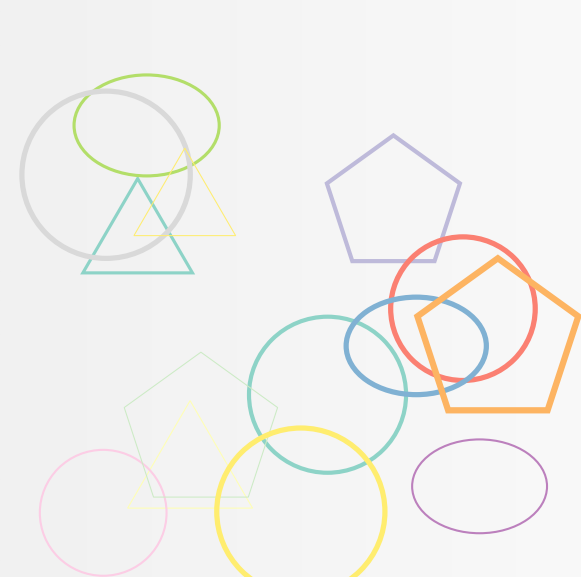[{"shape": "triangle", "thickness": 1.5, "radius": 0.54, "center": [0.237, 0.581]}, {"shape": "circle", "thickness": 2, "radius": 0.68, "center": [0.563, 0.316]}, {"shape": "triangle", "thickness": 0.5, "radius": 0.62, "center": [0.327, 0.181]}, {"shape": "pentagon", "thickness": 2, "radius": 0.6, "center": [0.677, 0.644]}, {"shape": "circle", "thickness": 2.5, "radius": 0.62, "center": [0.796, 0.465]}, {"shape": "oval", "thickness": 2.5, "radius": 0.6, "center": [0.716, 0.4]}, {"shape": "pentagon", "thickness": 3, "radius": 0.73, "center": [0.857, 0.406]}, {"shape": "oval", "thickness": 1.5, "radius": 0.62, "center": [0.252, 0.782]}, {"shape": "circle", "thickness": 1, "radius": 0.55, "center": [0.178, 0.111]}, {"shape": "circle", "thickness": 2.5, "radius": 0.72, "center": [0.183, 0.697]}, {"shape": "oval", "thickness": 1, "radius": 0.58, "center": [0.825, 0.157]}, {"shape": "pentagon", "thickness": 0.5, "radius": 0.69, "center": [0.346, 0.251]}, {"shape": "triangle", "thickness": 0.5, "radius": 0.51, "center": [0.318, 0.642]}, {"shape": "circle", "thickness": 2.5, "radius": 0.72, "center": [0.518, 0.113]}]